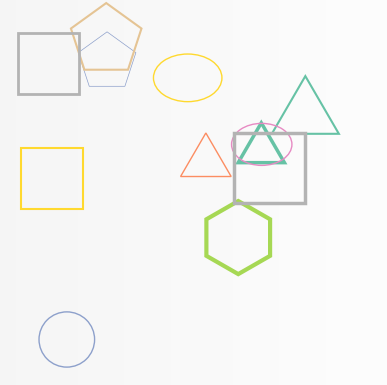[{"shape": "triangle", "thickness": 2.5, "radius": 0.34, "center": [0.674, 0.612]}, {"shape": "triangle", "thickness": 1.5, "radius": 0.5, "center": [0.788, 0.702]}, {"shape": "triangle", "thickness": 1, "radius": 0.38, "center": [0.531, 0.579]}, {"shape": "pentagon", "thickness": 0.5, "radius": 0.39, "center": [0.276, 0.839]}, {"shape": "circle", "thickness": 1, "radius": 0.36, "center": [0.172, 0.118]}, {"shape": "oval", "thickness": 1, "radius": 0.39, "center": [0.675, 0.625]}, {"shape": "hexagon", "thickness": 3, "radius": 0.47, "center": [0.615, 0.383]}, {"shape": "oval", "thickness": 1, "radius": 0.44, "center": [0.484, 0.798]}, {"shape": "square", "thickness": 1.5, "radius": 0.4, "center": [0.134, 0.537]}, {"shape": "pentagon", "thickness": 1.5, "radius": 0.48, "center": [0.274, 0.896]}, {"shape": "square", "thickness": 2.5, "radius": 0.45, "center": [0.695, 0.565]}, {"shape": "square", "thickness": 2, "radius": 0.39, "center": [0.125, 0.834]}]